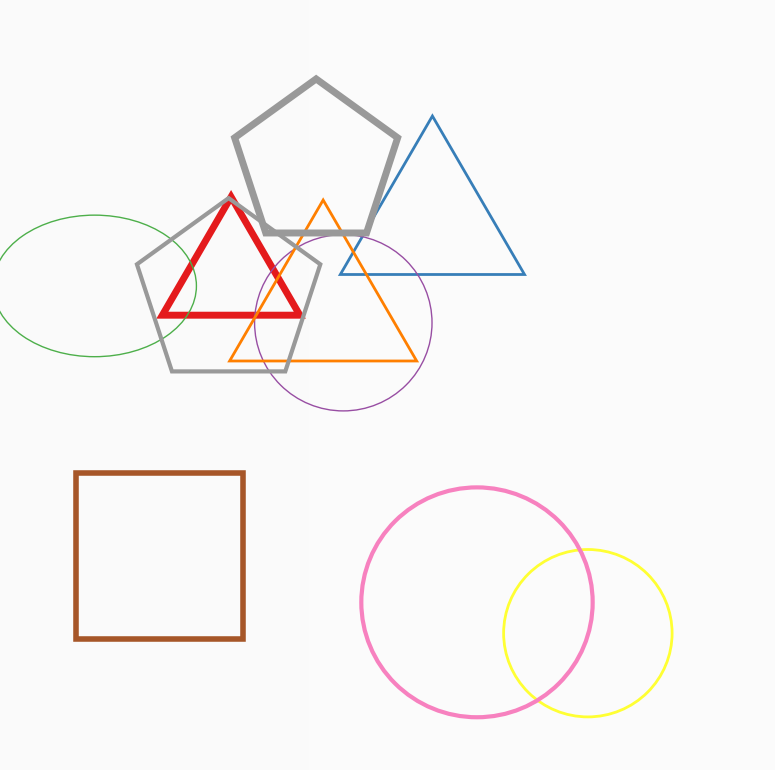[{"shape": "triangle", "thickness": 2.5, "radius": 0.51, "center": [0.298, 0.642]}, {"shape": "triangle", "thickness": 1, "radius": 0.69, "center": [0.558, 0.712]}, {"shape": "oval", "thickness": 0.5, "radius": 0.66, "center": [0.122, 0.629]}, {"shape": "circle", "thickness": 0.5, "radius": 0.57, "center": [0.443, 0.581]}, {"shape": "triangle", "thickness": 1, "radius": 0.7, "center": [0.417, 0.601]}, {"shape": "circle", "thickness": 1, "radius": 0.54, "center": [0.759, 0.178]}, {"shape": "square", "thickness": 2, "radius": 0.54, "center": [0.206, 0.278]}, {"shape": "circle", "thickness": 1.5, "radius": 0.75, "center": [0.615, 0.218]}, {"shape": "pentagon", "thickness": 1.5, "radius": 0.62, "center": [0.295, 0.618]}, {"shape": "pentagon", "thickness": 2.5, "radius": 0.55, "center": [0.408, 0.787]}]